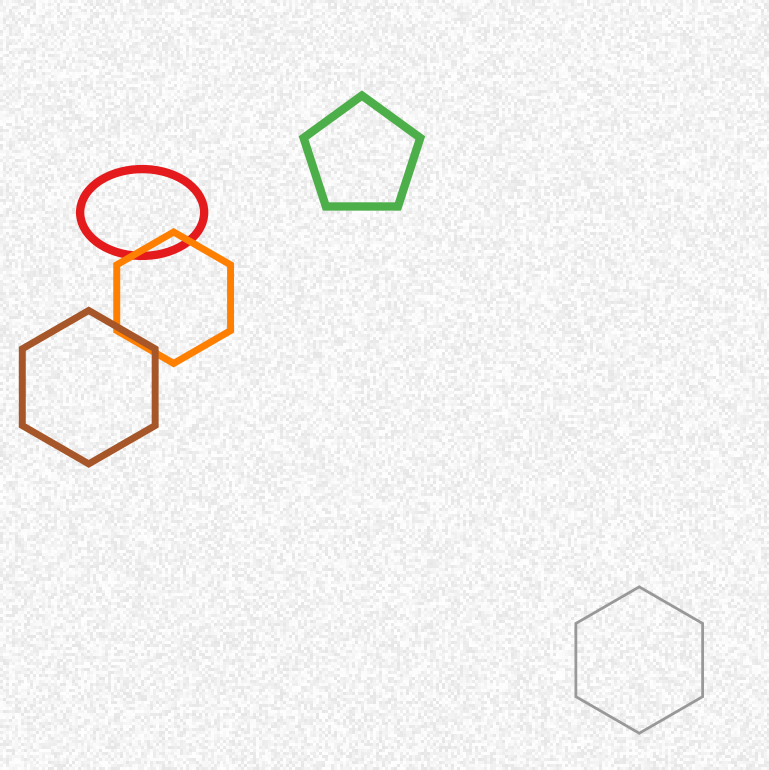[{"shape": "oval", "thickness": 3, "radius": 0.4, "center": [0.185, 0.724]}, {"shape": "pentagon", "thickness": 3, "radius": 0.4, "center": [0.47, 0.796]}, {"shape": "hexagon", "thickness": 2.5, "radius": 0.43, "center": [0.226, 0.613]}, {"shape": "hexagon", "thickness": 2.5, "radius": 0.5, "center": [0.115, 0.497]}, {"shape": "hexagon", "thickness": 1, "radius": 0.48, "center": [0.83, 0.143]}]